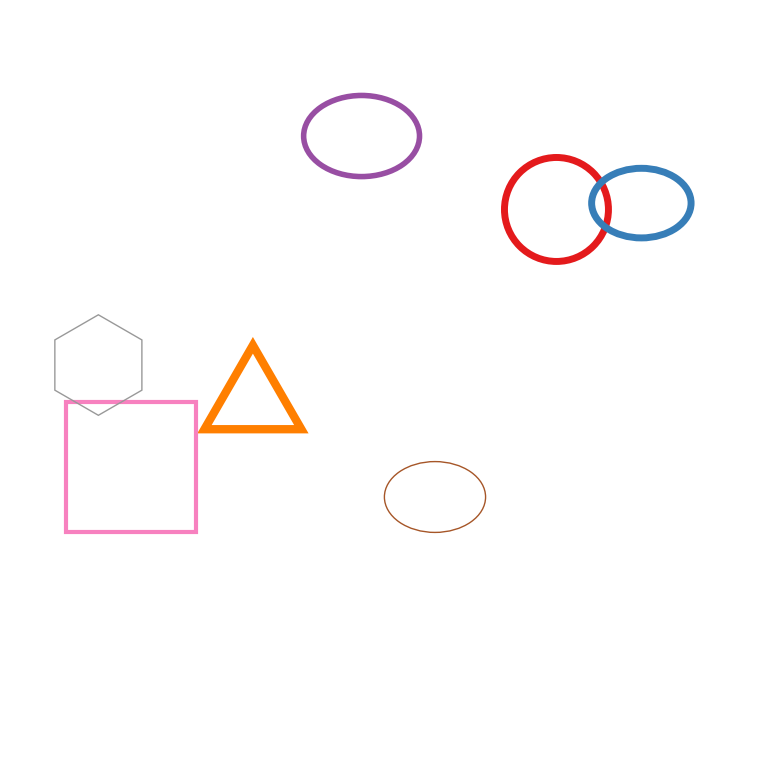[{"shape": "circle", "thickness": 2.5, "radius": 0.34, "center": [0.723, 0.728]}, {"shape": "oval", "thickness": 2.5, "radius": 0.32, "center": [0.833, 0.736]}, {"shape": "oval", "thickness": 2, "radius": 0.38, "center": [0.47, 0.823]}, {"shape": "triangle", "thickness": 3, "radius": 0.36, "center": [0.328, 0.479]}, {"shape": "oval", "thickness": 0.5, "radius": 0.33, "center": [0.565, 0.355]}, {"shape": "square", "thickness": 1.5, "radius": 0.42, "center": [0.17, 0.394]}, {"shape": "hexagon", "thickness": 0.5, "radius": 0.33, "center": [0.128, 0.526]}]